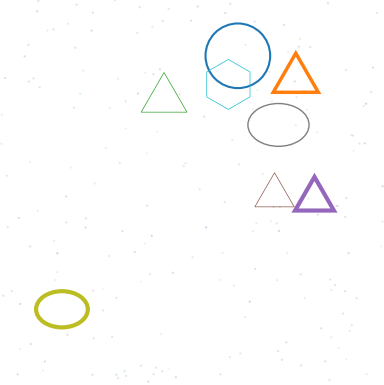[{"shape": "circle", "thickness": 1.5, "radius": 0.42, "center": [0.618, 0.855]}, {"shape": "triangle", "thickness": 2.5, "radius": 0.34, "center": [0.768, 0.794]}, {"shape": "triangle", "thickness": 0.5, "radius": 0.34, "center": [0.426, 0.743]}, {"shape": "triangle", "thickness": 3, "radius": 0.29, "center": [0.817, 0.482]}, {"shape": "triangle", "thickness": 0.5, "radius": 0.3, "center": [0.713, 0.492]}, {"shape": "oval", "thickness": 1, "radius": 0.4, "center": [0.723, 0.676]}, {"shape": "oval", "thickness": 3, "radius": 0.34, "center": [0.161, 0.197]}, {"shape": "hexagon", "thickness": 0.5, "radius": 0.32, "center": [0.593, 0.781]}]